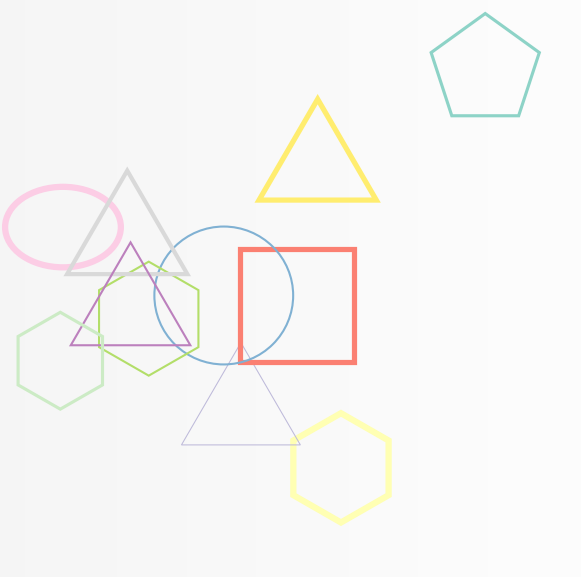[{"shape": "pentagon", "thickness": 1.5, "radius": 0.49, "center": [0.835, 0.878]}, {"shape": "hexagon", "thickness": 3, "radius": 0.47, "center": [0.587, 0.189]}, {"shape": "triangle", "thickness": 0.5, "radius": 0.59, "center": [0.414, 0.288]}, {"shape": "square", "thickness": 2.5, "radius": 0.49, "center": [0.51, 0.471]}, {"shape": "circle", "thickness": 1, "radius": 0.6, "center": [0.385, 0.487]}, {"shape": "hexagon", "thickness": 1, "radius": 0.49, "center": [0.256, 0.447]}, {"shape": "oval", "thickness": 3, "radius": 0.5, "center": [0.108, 0.606]}, {"shape": "triangle", "thickness": 2, "radius": 0.6, "center": [0.219, 0.584]}, {"shape": "triangle", "thickness": 1, "radius": 0.59, "center": [0.225, 0.461]}, {"shape": "hexagon", "thickness": 1.5, "radius": 0.42, "center": [0.104, 0.375]}, {"shape": "triangle", "thickness": 2.5, "radius": 0.58, "center": [0.547, 0.711]}]